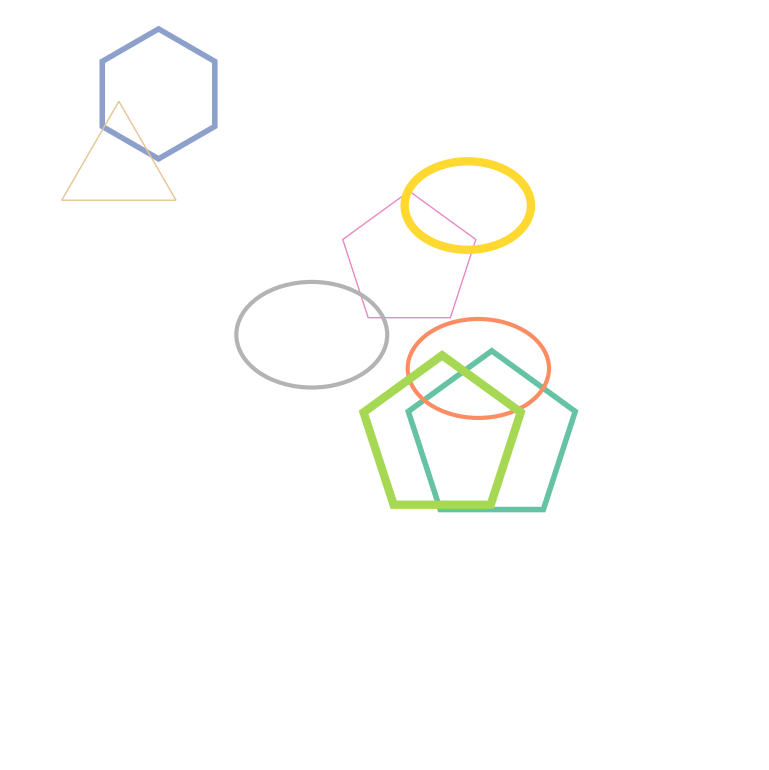[{"shape": "pentagon", "thickness": 2, "radius": 0.57, "center": [0.639, 0.43]}, {"shape": "oval", "thickness": 1.5, "radius": 0.46, "center": [0.621, 0.521]}, {"shape": "hexagon", "thickness": 2, "radius": 0.42, "center": [0.206, 0.878]}, {"shape": "pentagon", "thickness": 0.5, "radius": 0.45, "center": [0.532, 0.661]}, {"shape": "pentagon", "thickness": 3, "radius": 0.54, "center": [0.574, 0.431]}, {"shape": "oval", "thickness": 3, "radius": 0.41, "center": [0.608, 0.733]}, {"shape": "triangle", "thickness": 0.5, "radius": 0.43, "center": [0.154, 0.783]}, {"shape": "oval", "thickness": 1.5, "radius": 0.49, "center": [0.405, 0.565]}]